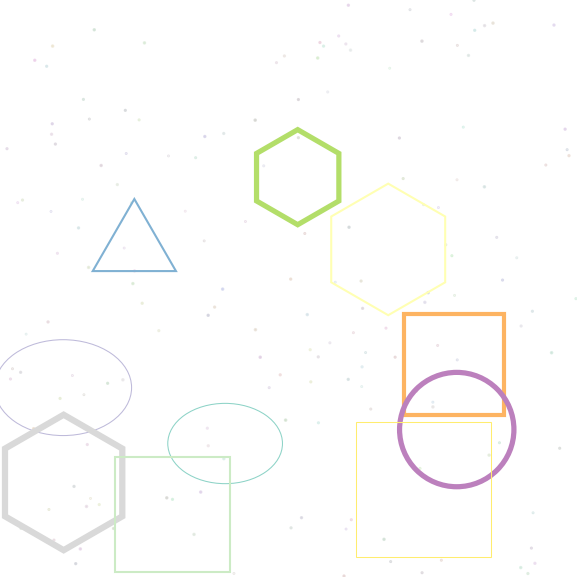[{"shape": "oval", "thickness": 0.5, "radius": 0.5, "center": [0.39, 0.231]}, {"shape": "hexagon", "thickness": 1, "radius": 0.57, "center": [0.672, 0.567]}, {"shape": "oval", "thickness": 0.5, "radius": 0.59, "center": [0.109, 0.328]}, {"shape": "triangle", "thickness": 1, "radius": 0.42, "center": [0.233, 0.571]}, {"shape": "square", "thickness": 2, "radius": 0.43, "center": [0.786, 0.368]}, {"shape": "hexagon", "thickness": 2.5, "radius": 0.41, "center": [0.516, 0.692]}, {"shape": "hexagon", "thickness": 3, "radius": 0.59, "center": [0.11, 0.164]}, {"shape": "circle", "thickness": 2.5, "radius": 0.5, "center": [0.791, 0.255]}, {"shape": "square", "thickness": 1, "radius": 0.5, "center": [0.298, 0.109]}, {"shape": "square", "thickness": 0.5, "radius": 0.58, "center": [0.733, 0.152]}]